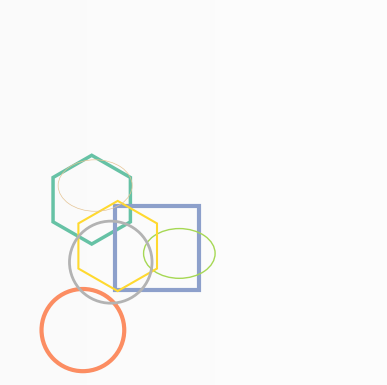[{"shape": "hexagon", "thickness": 2.5, "radius": 0.58, "center": [0.237, 0.481]}, {"shape": "circle", "thickness": 3, "radius": 0.53, "center": [0.214, 0.143]}, {"shape": "square", "thickness": 3, "radius": 0.55, "center": [0.405, 0.356]}, {"shape": "oval", "thickness": 1, "radius": 0.46, "center": [0.463, 0.342]}, {"shape": "hexagon", "thickness": 1.5, "radius": 0.59, "center": [0.304, 0.361]}, {"shape": "oval", "thickness": 0.5, "radius": 0.48, "center": [0.246, 0.518]}, {"shape": "circle", "thickness": 2, "radius": 0.53, "center": [0.286, 0.319]}]